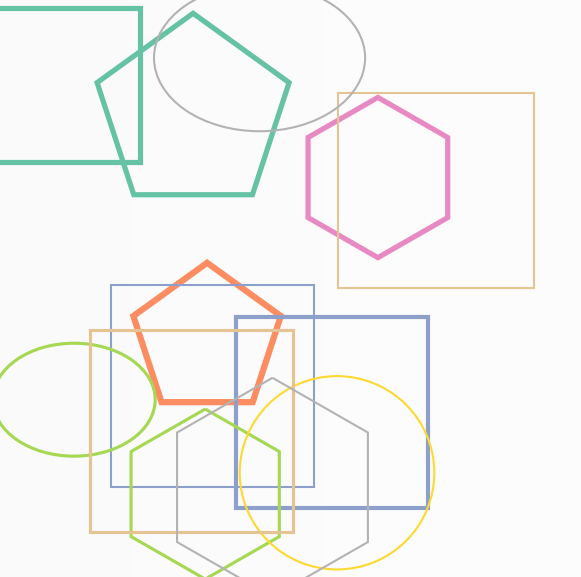[{"shape": "square", "thickness": 2.5, "radius": 0.67, "center": [0.107, 0.852]}, {"shape": "pentagon", "thickness": 2.5, "radius": 0.87, "center": [0.332, 0.802]}, {"shape": "pentagon", "thickness": 3, "radius": 0.67, "center": [0.356, 0.411]}, {"shape": "square", "thickness": 2, "radius": 0.82, "center": [0.571, 0.285]}, {"shape": "square", "thickness": 1, "radius": 0.87, "center": [0.366, 0.331]}, {"shape": "hexagon", "thickness": 2.5, "radius": 0.69, "center": [0.65, 0.692]}, {"shape": "oval", "thickness": 1.5, "radius": 0.7, "center": [0.127, 0.307]}, {"shape": "hexagon", "thickness": 1.5, "radius": 0.74, "center": [0.353, 0.144]}, {"shape": "circle", "thickness": 1, "radius": 0.84, "center": [0.58, 0.18]}, {"shape": "square", "thickness": 1.5, "radius": 0.87, "center": [0.33, 0.252]}, {"shape": "square", "thickness": 1, "radius": 0.85, "center": [0.75, 0.669]}, {"shape": "oval", "thickness": 1, "radius": 0.91, "center": [0.447, 0.899]}, {"shape": "hexagon", "thickness": 1, "radius": 0.95, "center": [0.469, 0.155]}]